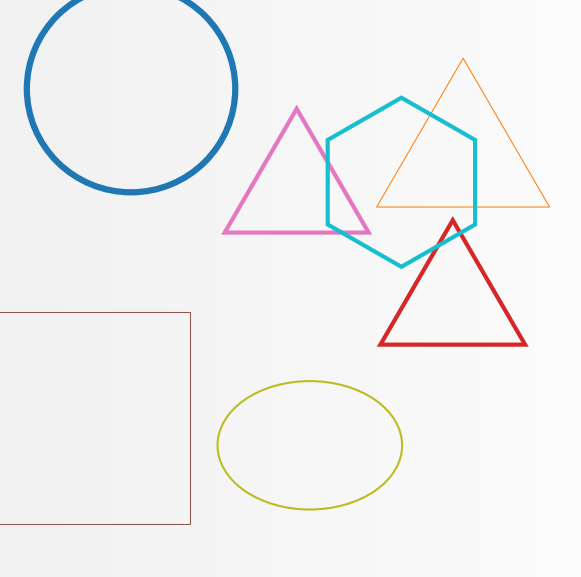[{"shape": "circle", "thickness": 3, "radius": 0.9, "center": [0.225, 0.845]}, {"shape": "triangle", "thickness": 0.5, "radius": 0.86, "center": [0.797, 0.727]}, {"shape": "triangle", "thickness": 2, "radius": 0.72, "center": [0.779, 0.474]}, {"shape": "square", "thickness": 0.5, "radius": 0.92, "center": [0.143, 0.276]}, {"shape": "triangle", "thickness": 2, "radius": 0.71, "center": [0.51, 0.668]}, {"shape": "oval", "thickness": 1, "radius": 0.79, "center": [0.533, 0.228]}, {"shape": "hexagon", "thickness": 2, "radius": 0.73, "center": [0.691, 0.684]}]